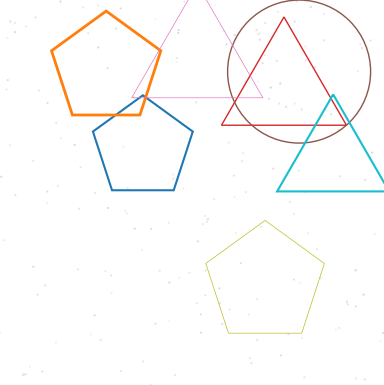[{"shape": "pentagon", "thickness": 1.5, "radius": 0.68, "center": [0.371, 0.616]}, {"shape": "pentagon", "thickness": 2, "radius": 0.75, "center": [0.276, 0.822]}, {"shape": "triangle", "thickness": 1, "radius": 0.94, "center": [0.738, 0.768]}, {"shape": "circle", "thickness": 1, "radius": 0.93, "center": [0.777, 0.814]}, {"shape": "triangle", "thickness": 0.5, "radius": 0.98, "center": [0.512, 0.844]}, {"shape": "pentagon", "thickness": 0.5, "radius": 0.81, "center": [0.689, 0.266]}, {"shape": "triangle", "thickness": 1.5, "radius": 0.84, "center": [0.865, 0.587]}]